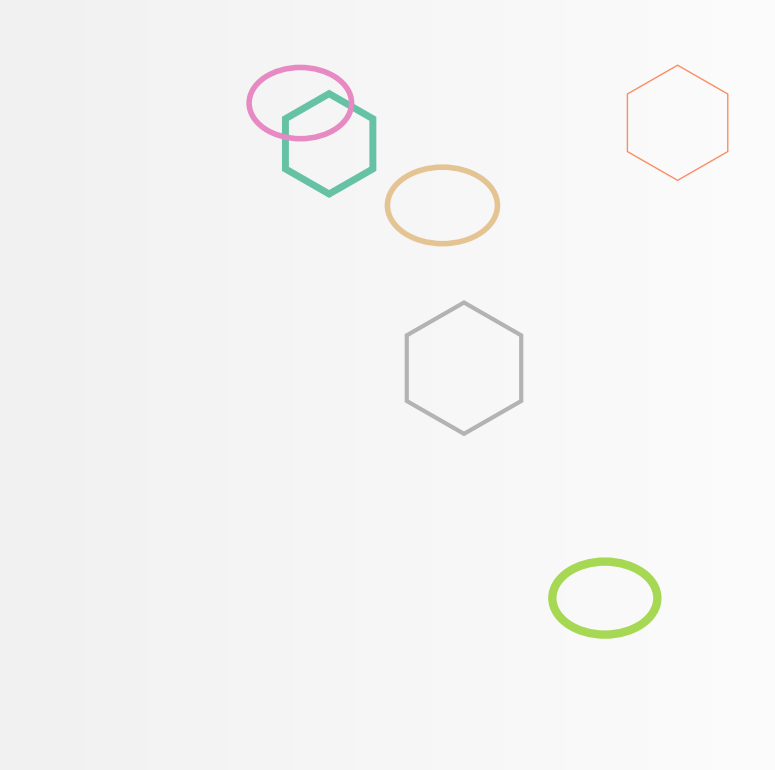[{"shape": "hexagon", "thickness": 2.5, "radius": 0.33, "center": [0.425, 0.813]}, {"shape": "hexagon", "thickness": 0.5, "radius": 0.37, "center": [0.874, 0.841]}, {"shape": "oval", "thickness": 2, "radius": 0.33, "center": [0.388, 0.866]}, {"shape": "oval", "thickness": 3, "radius": 0.34, "center": [0.78, 0.223]}, {"shape": "oval", "thickness": 2, "radius": 0.35, "center": [0.571, 0.733]}, {"shape": "hexagon", "thickness": 1.5, "radius": 0.43, "center": [0.599, 0.522]}]